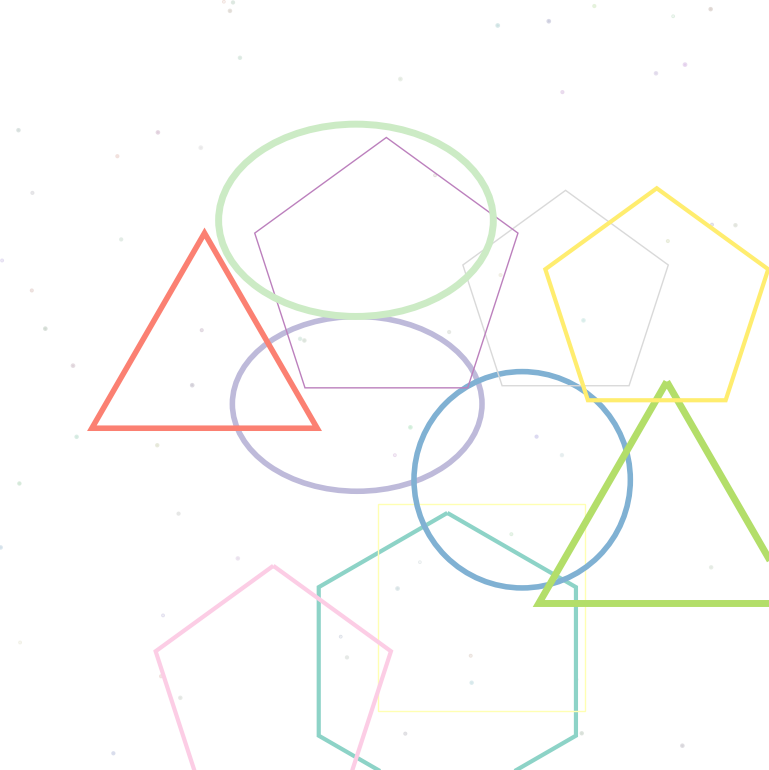[{"shape": "hexagon", "thickness": 1.5, "radius": 0.96, "center": [0.581, 0.141]}, {"shape": "square", "thickness": 0.5, "radius": 0.67, "center": [0.625, 0.211]}, {"shape": "oval", "thickness": 2, "radius": 0.81, "center": [0.464, 0.475]}, {"shape": "triangle", "thickness": 2, "radius": 0.84, "center": [0.266, 0.528]}, {"shape": "circle", "thickness": 2, "radius": 0.7, "center": [0.678, 0.377]}, {"shape": "triangle", "thickness": 2.5, "radius": 0.96, "center": [0.866, 0.312]}, {"shape": "pentagon", "thickness": 1.5, "radius": 0.8, "center": [0.355, 0.105]}, {"shape": "pentagon", "thickness": 0.5, "radius": 0.7, "center": [0.735, 0.613]}, {"shape": "pentagon", "thickness": 0.5, "radius": 0.9, "center": [0.502, 0.642]}, {"shape": "oval", "thickness": 2.5, "radius": 0.89, "center": [0.462, 0.714]}, {"shape": "pentagon", "thickness": 1.5, "radius": 0.76, "center": [0.853, 0.603]}]